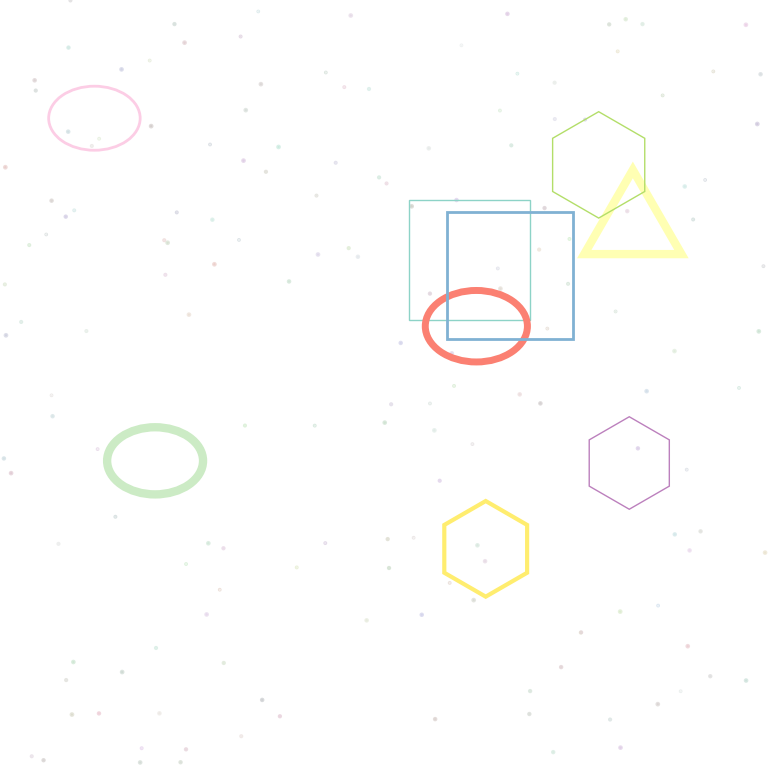[{"shape": "square", "thickness": 0.5, "radius": 0.39, "center": [0.61, 0.663]}, {"shape": "triangle", "thickness": 3, "radius": 0.36, "center": [0.822, 0.706]}, {"shape": "oval", "thickness": 2.5, "radius": 0.33, "center": [0.619, 0.576]}, {"shape": "square", "thickness": 1, "radius": 0.41, "center": [0.663, 0.643]}, {"shape": "hexagon", "thickness": 0.5, "radius": 0.35, "center": [0.778, 0.786]}, {"shape": "oval", "thickness": 1, "radius": 0.3, "center": [0.123, 0.846]}, {"shape": "hexagon", "thickness": 0.5, "radius": 0.3, "center": [0.817, 0.399]}, {"shape": "oval", "thickness": 3, "radius": 0.31, "center": [0.201, 0.402]}, {"shape": "hexagon", "thickness": 1.5, "radius": 0.31, "center": [0.631, 0.287]}]